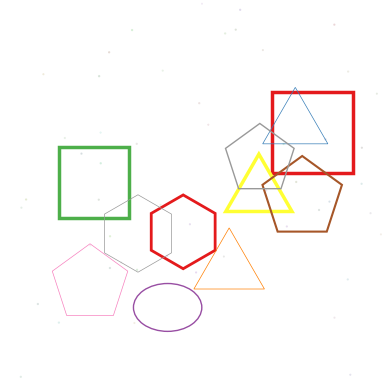[{"shape": "square", "thickness": 2.5, "radius": 0.53, "center": [0.812, 0.656]}, {"shape": "hexagon", "thickness": 2, "radius": 0.48, "center": [0.476, 0.398]}, {"shape": "triangle", "thickness": 0.5, "radius": 0.49, "center": [0.767, 0.675]}, {"shape": "square", "thickness": 2.5, "radius": 0.46, "center": [0.244, 0.526]}, {"shape": "oval", "thickness": 1, "radius": 0.44, "center": [0.435, 0.201]}, {"shape": "triangle", "thickness": 0.5, "radius": 0.53, "center": [0.595, 0.302]}, {"shape": "triangle", "thickness": 2.5, "radius": 0.5, "center": [0.672, 0.5]}, {"shape": "pentagon", "thickness": 1.5, "radius": 0.54, "center": [0.785, 0.486]}, {"shape": "pentagon", "thickness": 0.5, "radius": 0.52, "center": [0.234, 0.264]}, {"shape": "pentagon", "thickness": 1, "radius": 0.47, "center": [0.675, 0.586]}, {"shape": "hexagon", "thickness": 0.5, "radius": 0.5, "center": [0.358, 0.394]}]